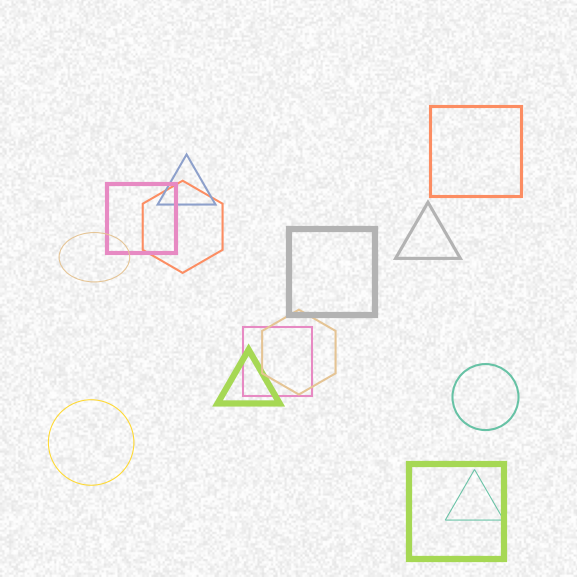[{"shape": "circle", "thickness": 1, "radius": 0.29, "center": [0.841, 0.312]}, {"shape": "triangle", "thickness": 0.5, "radius": 0.29, "center": [0.822, 0.128]}, {"shape": "hexagon", "thickness": 1, "radius": 0.4, "center": [0.316, 0.606]}, {"shape": "square", "thickness": 1.5, "radius": 0.39, "center": [0.823, 0.738]}, {"shape": "triangle", "thickness": 1, "radius": 0.29, "center": [0.323, 0.674]}, {"shape": "square", "thickness": 2, "radius": 0.3, "center": [0.245, 0.621]}, {"shape": "square", "thickness": 1, "radius": 0.3, "center": [0.481, 0.373]}, {"shape": "triangle", "thickness": 3, "radius": 0.31, "center": [0.431, 0.332]}, {"shape": "square", "thickness": 3, "radius": 0.41, "center": [0.79, 0.113]}, {"shape": "circle", "thickness": 0.5, "radius": 0.37, "center": [0.158, 0.233]}, {"shape": "oval", "thickness": 0.5, "radius": 0.31, "center": [0.163, 0.554]}, {"shape": "hexagon", "thickness": 1, "radius": 0.37, "center": [0.518, 0.389]}, {"shape": "triangle", "thickness": 1.5, "radius": 0.32, "center": [0.741, 0.584]}, {"shape": "square", "thickness": 3, "radius": 0.37, "center": [0.574, 0.529]}]